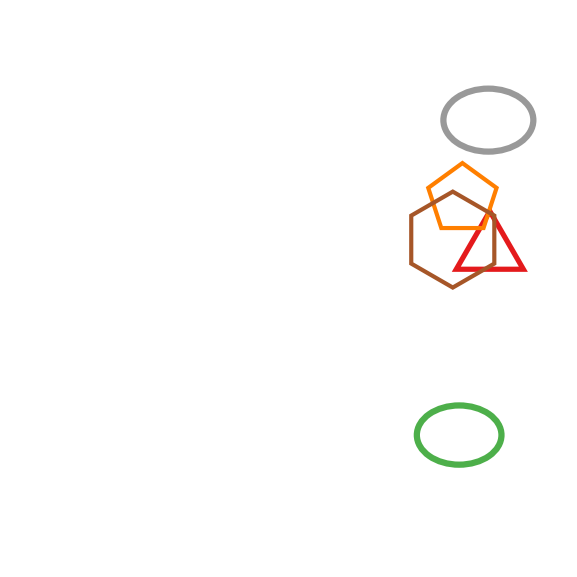[{"shape": "triangle", "thickness": 2.5, "radius": 0.34, "center": [0.848, 0.566]}, {"shape": "oval", "thickness": 3, "radius": 0.37, "center": [0.795, 0.246]}, {"shape": "pentagon", "thickness": 2, "radius": 0.31, "center": [0.801, 0.655]}, {"shape": "hexagon", "thickness": 2, "radius": 0.42, "center": [0.784, 0.584]}, {"shape": "oval", "thickness": 3, "radius": 0.39, "center": [0.846, 0.791]}]